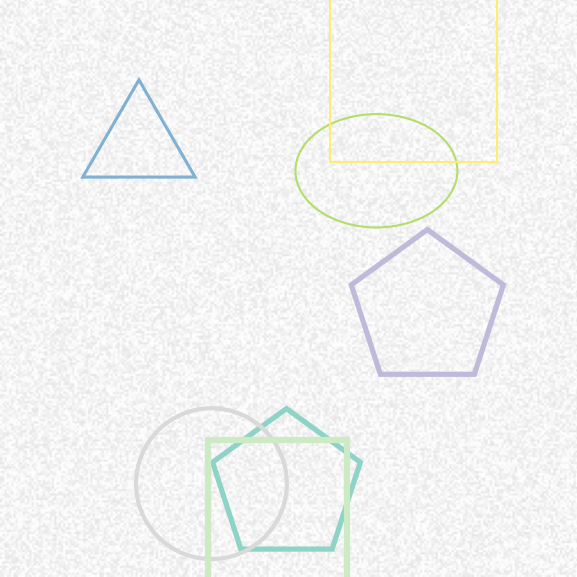[{"shape": "pentagon", "thickness": 2.5, "radius": 0.67, "center": [0.496, 0.157]}, {"shape": "pentagon", "thickness": 2.5, "radius": 0.69, "center": [0.74, 0.463]}, {"shape": "triangle", "thickness": 1.5, "radius": 0.56, "center": [0.241, 0.749]}, {"shape": "oval", "thickness": 1, "radius": 0.7, "center": [0.652, 0.703]}, {"shape": "circle", "thickness": 2, "radius": 0.65, "center": [0.366, 0.162]}, {"shape": "square", "thickness": 3, "radius": 0.6, "center": [0.48, 0.118]}, {"shape": "square", "thickness": 1, "radius": 0.72, "center": [0.716, 0.864]}]